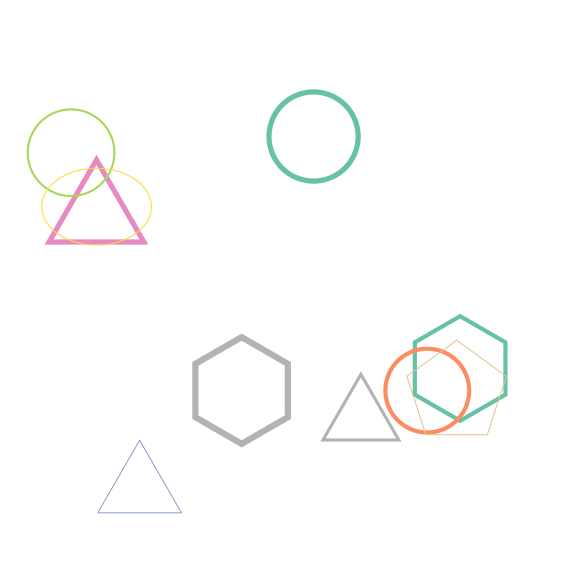[{"shape": "circle", "thickness": 2.5, "radius": 0.39, "center": [0.543, 0.763]}, {"shape": "hexagon", "thickness": 2, "radius": 0.45, "center": [0.797, 0.361]}, {"shape": "circle", "thickness": 2, "radius": 0.36, "center": [0.74, 0.323]}, {"shape": "triangle", "thickness": 0.5, "radius": 0.42, "center": [0.242, 0.153]}, {"shape": "triangle", "thickness": 2.5, "radius": 0.47, "center": [0.167, 0.627]}, {"shape": "circle", "thickness": 1, "radius": 0.38, "center": [0.123, 0.735]}, {"shape": "oval", "thickness": 0.5, "radius": 0.47, "center": [0.167, 0.641]}, {"shape": "pentagon", "thickness": 0.5, "radius": 0.45, "center": [0.791, 0.32]}, {"shape": "hexagon", "thickness": 3, "radius": 0.46, "center": [0.418, 0.323]}, {"shape": "triangle", "thickness": 1.5, "radius": 0.38, "center": [0.625, 0.275]}]